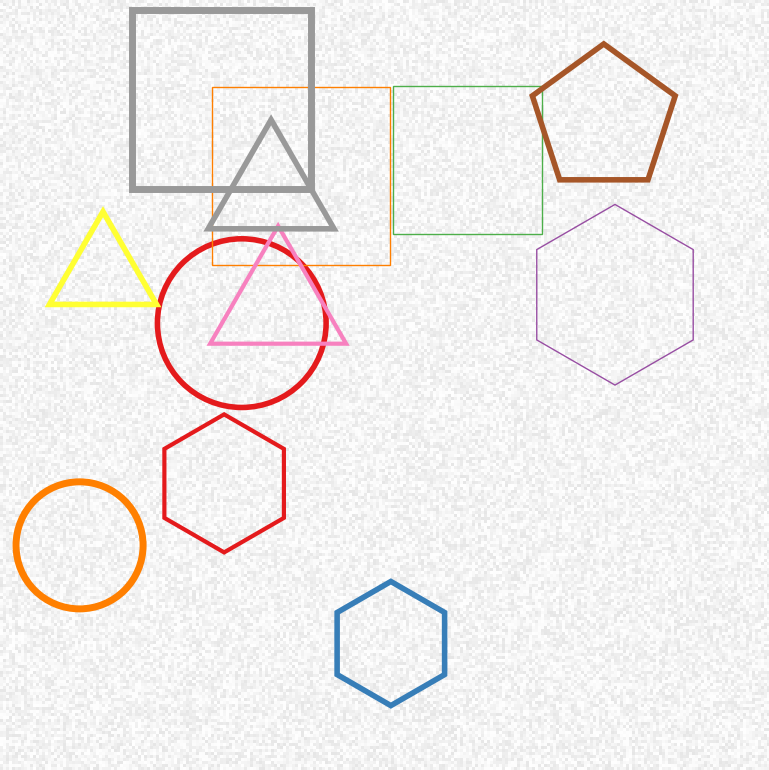[{"shape": "hexagon", "thickness": 1.5, "radius": 0.45, "center": [0.291, 0.372]}, {"shape": "circle", "thickness": 2, "radius": 0.55, "center": [0.314, 0.58]}, {"shape": "hexagon", "thickness": 2, "radius": 0.4, "center": [0.508, 0.164]}, {"shape": "square", "thickness": 0.5, "radius": 0.48, "center": [0.607, 0.793]}, {"shape": "hexagon", "thickness": 0.5, "radius": 0.59, "center": [0.799, 0.617]}, {"shape": "circle", "thickness": 2.5, "radius": 0.41, "center": [0.103, 0.292]}, {"shape": "square", "thickness": 0.5, "radius": 0.58, "center": [0.391, 0.771]}, {"shape": "triangle", "thickness": 2, "radius": 0.4, "center": [0.134, 0.645]}, {"shape": "pentagon", "thickness": 2, "radius": 0.49, "center": [0.784, 0.845]}, {"shape": "triangle", "thickness": 1.5, "radius": 0.51, "center": [0.361, 0.605]}, {"shape": "triangle", "thickness": 2, "radius": 0.47, "center": [0.352, 0.75]}, {"shape": "square", "thickness": 2.5, "radius": 0.58, "center": [0.288, 0.871]}]